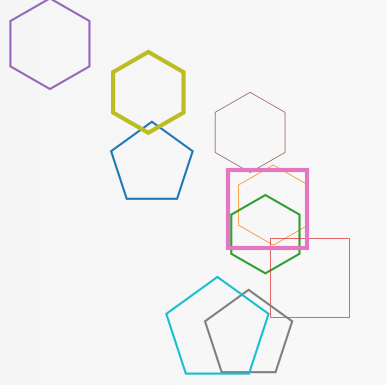[{"shape": "pentagon", "thickness": 1.5, "radius": 0.55, "center": [0.392, 0.573]}, {"shape": "hexagon", "thickness": 0.5, "radius": 0.52, "center": [0.705, 0.467]}, {"shape": "hexagon", "thickness": 1.5, "radius": 0.51, "center": [0.685, 0.392]}, {"shape": "square", "thickness": 0.5, "radius": 0.51, "center": [0.799, 0.278]}, {"shape": "hexagon", "thickness": 1.5, "radius": 0.59, "center": [0.129, 0.887]}, {"shape": "hexagon", "thickness": 0.5, "radius": 0.52, "center": [0.645, 0.656]}, {"shape": "square", "thickness": 3, "radius": 0.51, "center": [0.69, 0.458]}, {"shape": "pentagon", "thickness": 1.5, "radius": 0.59, "center": [0.642, 0.129]}, {"shape": "hexagon", "thickness": 3, "radius": 0.52, "center": [0.383, 0.76]}, {"shape": "pentagon", "thickness": 1.5, "radius": 0.69, "center": [0.561, 0.142]}]